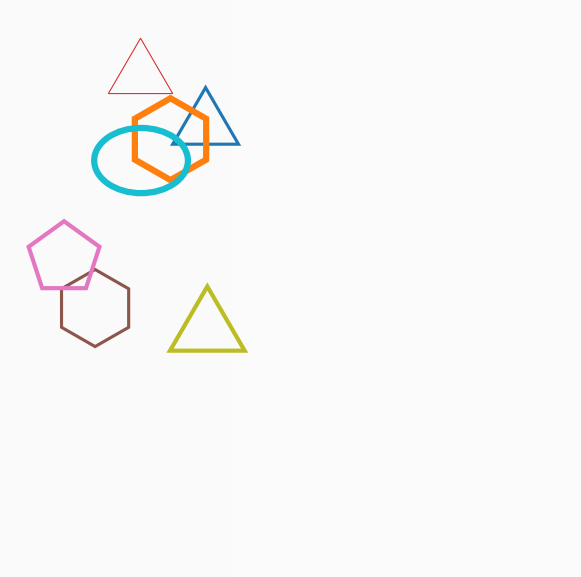[{"shape": "triangle", "thickness": 1.5, "radius": 0.33, "center": [0.354, 0.782]}, {"shape": "hexagon", "thickness": 3, "radius": 0.35, "center": [0.293, 0.758]}, {"shape": "triangle", "thickness": 0.5, "radius": 0.32, "center": [0.242, 0.869]}, {"shape": "hexagon", "thickness": 1.5, "radius": 0.33, "center": [0.164, 0.466]}, {"shape": "pentagon", "thickness": 2, "radius": 0.32, "center": [0.11, 0.552]}, {"shape": "triangle", "thickness": 2, "radius": 0.37, "center": [0.357, 0.429]}, {"shape": "oval", "thickness": 3, "radius": 0.4, "center": [0.243, 0.721]}]